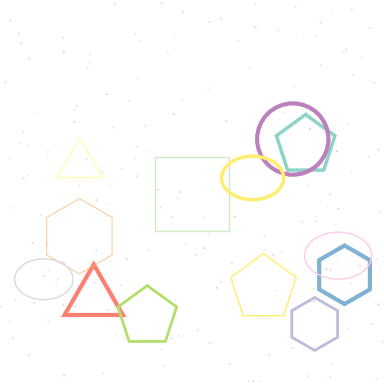[{"shape": "pentagon", "thickness": 2.5, "radius": 0.4, "center": [0.794, 0.623]}, {"shape": "triangle", "thickness": 1, "radius": 0.34, "center": [0.207, 0.573]}, {"shape": "hexagon", "thickness": 2, "radius": 0.34, "center": [0.817, 0.159]}, {"shape": "triangle", "thickness": 3, "radius": 0.44, "center": [0.244, 0.226]}, {"shape": "hexagon", "thickness": 3, "radius": 0.38, "center": [0.895, 0.286]}, {"shape": "hexagon", "thickness": 0.5, "radius": 0.49, "center": [0.206, 0.386]}, {"shape": "pentagon", "thickness": 2, "radius": 0.4, "center": [0.383, 0.178]}, {"shape": "oval", "thickness": 1, "radius": 0.44, "center": [0.878, 0.336]}, {"shape": "oval", "thickness": 1, "radius": 0.38, "center": [0.114, 0.275]}, {"shape": "circle", "thickness": 3, "radius": 0.46, "center": [0.76, 0.639]}, {"shape": "square", "thickness": 1, "radius": 0.48, "center": [0.498, 0.497]}, {"shape": "oval", "thickness": 2.5, "radius": 0.4, "center": [0.656, 0.538]}, {"shape": "pentagon", "thickness": 1, "radius": 0.45, "center": [0.684, 0.252]}]